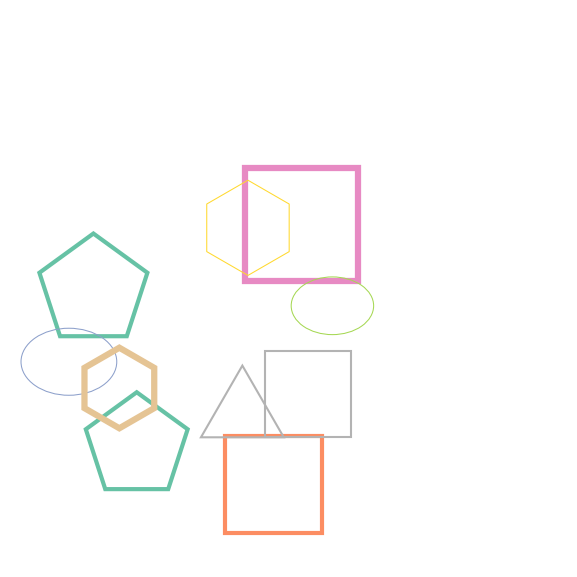[{"shape": "pentagon", "thickness": 2, "radius": 0.46, "center": [0.237, 0.227]}, {"shape": "pentagon", "thickness": 2, "radius": 0.49, "center": [0.162, 0.496]}, {"shape": "square", "thickness": 2, "radius": 0.42, "center": [0.474, 0.16]}, {"shape": "oval", "thickness": 0.5, "radius": 0.41, "center": [0.119, 0.373]}, {"shape": "square", "thickness": 3, "radius": 0.49, "center": [0.522, 0.61]}, {"shape": "oval", "thickness": 0.5, "radius": 0.36, "center": [0.576, 0.47]}, {"shape": "hexagon", "thickness": 0.5, "radius": 0.41, "center": [0.429, 0.605]}, {"shape": "hexagon", "thickness": 3, "radius": 0.35, "center": [0.207, 0.327]}, {"shape": "triangle", "thickness": 1, "radius": 0.41, "center": [0.42, 0.283]}, {"shape": "square", "thickness": 1, "radius": 0.37, "center": [0.534, 0.317]}]